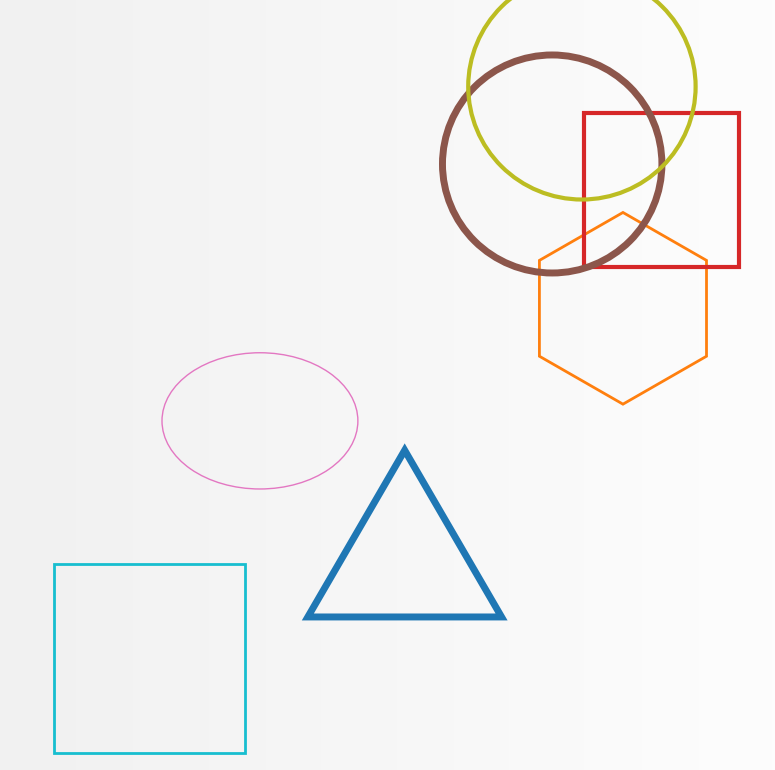[{"shape": "triangle", "thickness": 2.5, "radius": 0.72, "center": [0.522, 0.271]}, {"shape": "hexagon", "thickness": 1, "radius": 0.62, "center": [0.804, 0.6]}, {"shape": "square", "thickness": 1.5, "radius": 0.5, "center": [0.853, 0.753]}, {"shape": "circle", "thickness": 2.5, "radius": 0.71, "center": [0.713, 0.787]}, {"shape": "oval", "thickness": 0.5, "radius": 0.63, "center": [0.335, 0.453]}, {"shape": "circle", "thickness": 1.5, "radius": 0.73, "center": [0.751, 0.888]}, {"shape": "square", "thickness": 1, "radius": 0.61, "center": [0.193, 0.145]}]